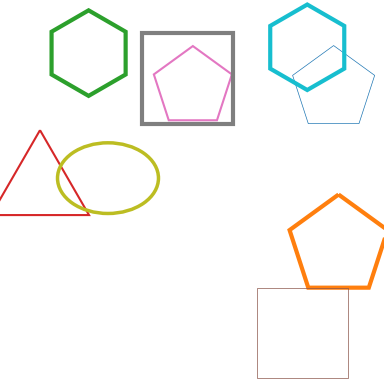[{"shape": "pentagon", "thickness": 0.5, "radius": 0.56, "center": [0.867, 0.77]}, {"shape": "pentagon", "thickness": 3, "radius": 0.67, "center": [0.879, 0.361]}, {"shape": "hexagon", "thickness": 3, "radius": 0.56, "center": [0.23, 0.862]}, {"shape": "triangle", "thickness": 1.5, "radius": 0.74, "center": [0.104, 0.515]}, {"shape": "square", "thickness": 0.5, "radius": 0.59, "center": [0.786, 0.136]}, {"shape": "pentagon", "thickness": 1.5, "radius": 0.53, "center": [0.501, 0.774]}, {"shape": "square", "thickness": 3, "radius": 0.59, "center": [0.487, 0.797]}, {"shape": "oval", "thickness": 2.5, "radius": 0.66, "center": [0.281, 0.537]}, {"shape": "hexagon", "thickness": 3, "radius": 0.55, "center": [0.798, 0.877]}]